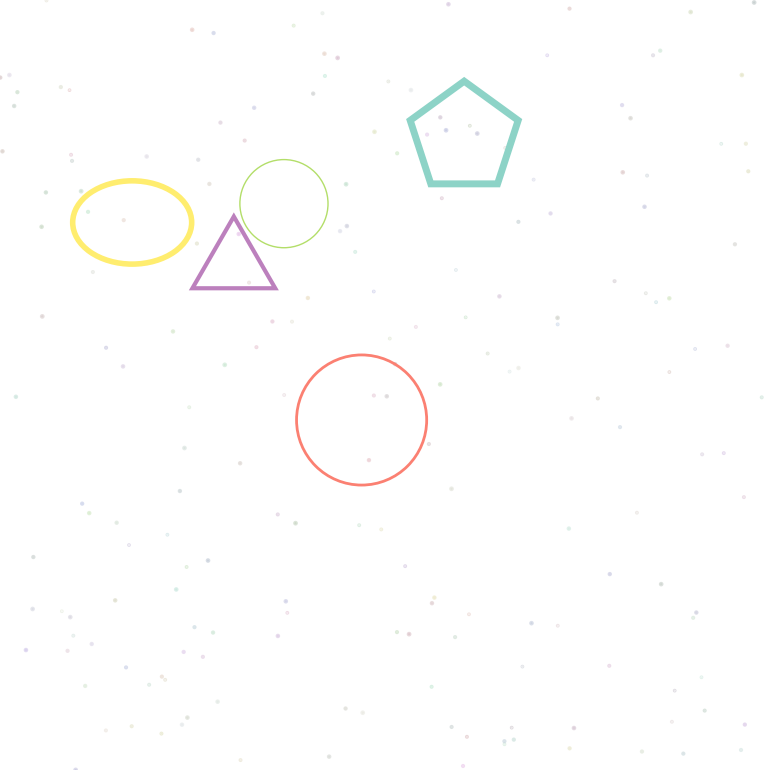[{"shape": "pentagon", "thickness": 2.5, "radius": 0.37, "center": [0.603, 0.821]}, {"shape": "circle", "thickness": 1, "radius": 0.42, "center": [0.47, 0.455]}, {"shape": "circle", "thickness": 0.5, "radius": 0.29, "center": [0.369, 0.736]}, {"shape": "triangle", "thickness": 1.5, "radius": 0.31, "center": [0.304, 0.657]}, {"shape": "oval", "thickness": 2, "radius": 0.39, "center": [0.172, 0.711]}]